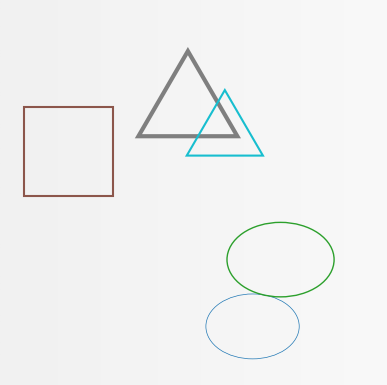[{"shape": "oval", "thickness": 0.5, "radius": 0.6, "center": [0.652, 0.152]}, {"shape": "oval", "thickness": 1, "radius": 0.69, "center": [0.724, 0.326]}, {"shape": "square", "thickness": 1.5, "radius": 0.58, "center": [0.177, 0.607]}, {"shape": "triangle", "thickness": 3, "radius": 0.74, "center": [0.485, 0.72]}, {"shape": "triangle", "thickness": 1.5, "radius": 0.57, "center": [0.58, 0.653]}]